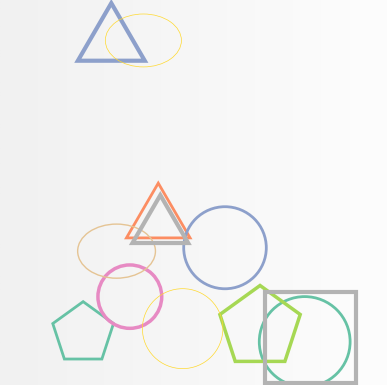[{"shape": "circle", "thickness": 2, "radius": 0.59, "center": [0.786, 0.112]}, {"shape": "pentagon", "thickness": 2, "radius": 0.41, "center": [0.215, 0.134]}, {"shape": "triangle", "thickness": 2, "radius": 0.47, "center": [0.408, 0.429]}, {"shape": "circle", "thickness": 2, "radius": 0.53, "center": [0.581, 0.357]}, {"shape": "triangle", "thickness": 3, "radius": 0.5, "center": [0.287, 0.892]}, {"shape": "circle", "thickness": 2.5, "radius": 0.41, "center": [0.335, 0.229]}, {"shape": "pentagon", "thickness": 2.5, "radius": 0.54, "center": [0.671, 0.149]}, {"shape": "circle", "thickness": 0.5, "radius": 0.52, "center": [0.471, 0.146]}, {"shape": "oval", "thickness": 0.5, "radius": 0.49, "center": [0.37, 0.895]}, {"shape": "oval", "thickness": 1, "radius": 0.5, "center": [0.301, 0.348]}, {"shape": "square", "thickness": 3, "radius": 0.59, "center": [0.801, 0.123]}, {"shape": "triangle", "thickness": 3, "radius": 0.41, "center": [0.414, 0.41]}]